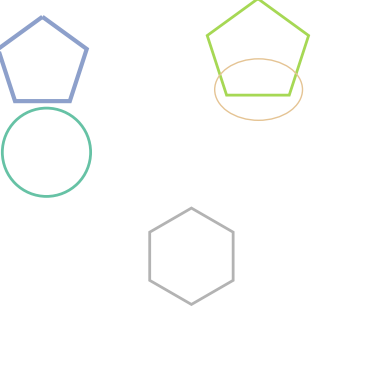[{"shape": "circle", "thickness": 2, "radius": 0.57, "center": [0.121, 0.605]}, {"shape": "pentagon", "thickness": 3, "radius": 0.61, "center": [0.11, 0.835]}, {"shape": "pentagon", "thickness": 2, "radius": 0.69, "center": [0.67, 0.865]}, {"shape": "oval", "thickness": 1, "radius": 0.57, "center": [0.672, 0.767]}, {"shape": "hexagon", "thickness": 2, "radius": 0.63, "center": [0.497, 0.334]}]